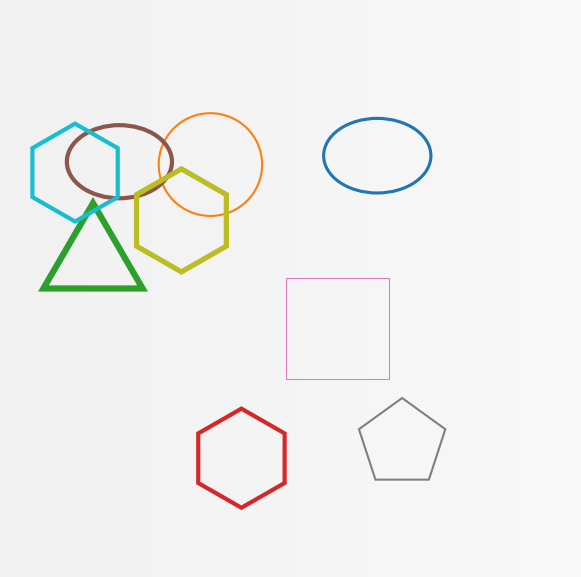[{"shape": "oval", "thickness": 1.5, "radius": 0.46, "center": [0.649, 0.73]}, {"shape": "circle", "thickness": 1, "radius": 0.44, "center": [0.362, 0.714]}, {"shape": "triangle", "thickness": 3, "radius": 0.49, "center": [0.16, 0.549]}, {"shape": "hexagon", "thickness": 2, "radius": 0.43, "center": [0.415, 0.206]}, {"shape": "oval", "thickness": 2, "radius": 0.45, "center": [0.205, 0.719]}, {"shape": "square", "thickness": 0.5, "radius": 0.44, "center": [0.581, 0.43]}, {"shape": "pentagon", "thickness": 1, "radius": 0.39, "center": [0.692, 0.232]}, {"shape": "hexagon", "thickness": 2.5, "radius": 0.45, "center": [0.312, 0.618]}, {"shape": "hexagon", "thickness": 2, "radius": 0.42, "center": [0.129, 0.7]}]